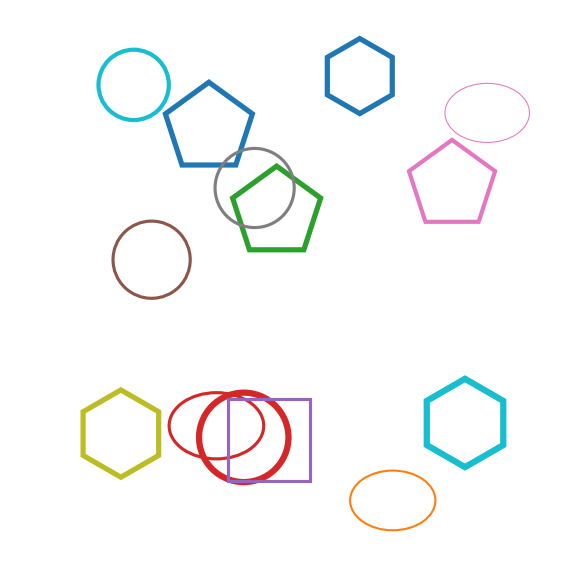[{"shape": "hexagon", "thickness": 2.5, "radius": 0.32, "center": [0.623, 0.867]}, {"shape": "pentagon", "thickness": 2.5, "radius": 0.4, "center": [0.362, 0.777]}, {"shape": "oval", "thickness": 1, "radius": 0.37, "center": [0.68, 0.133]}, {"shape": "pentagon", "thickness": 2.5, "radius": 0.4, "center": [0.479, 0.631]}, {"shape": "oval", "thickness": 1.5, "radius": 0.41, "center": [0.375, 0.262]}, {"shape": "circle", "thickness": 3, "radius": 0.39, "center": [0.422, 0.242]}, {"shape": "square", "thickness": 1.5, "radius": 0.35, "center": [0.465, 0.238]}, {"shape": "circle", "thickness": 1.5, "radius": 0.33, "center": [0.263, 0.549]}, {"shape": "pentagon", "thickness": 2, "radius": 0.39, "center": [0.783, 0.678]}, {"shape": "oval", "thickness": 0.5, "radius": 0.37, "center": [0.844, 0.804]}, {"shape": "circle", "thickness": 1.5, "radius": 0.34, "center": [0.441, 0.674]}, {"shape": "hexagon", "thickness": 2.5, "radius": 0.38, "center": [0.209, 0.248]}, {"shape": "circle", "thickness": 2, "radius": 0.3, "center": [0.231, 0.852]}, {"shape": "hexagon", "thickness": 3, "radius": 0.38, "center": [0.805, 0.267]}]